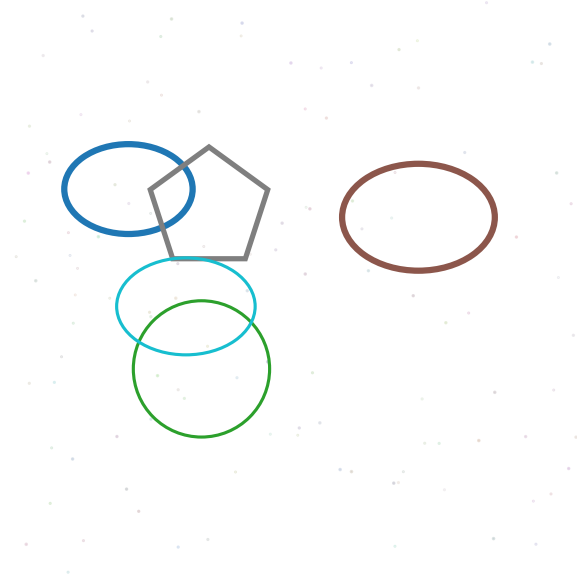[{"shape": "oval", "thickness": 3, "radius": 0.56, "center": [0.222, 0.672]}, {"shape": "circle", "thickness": 1.5, "radius": 0.59, "center": [0.349, 0.36]}, {"shape": "oval", "thickness": 3, "radius": 0.66, "center": [0.725, 0.623]}, {"shape": "pentagon", "thickness": 2.5, "radius": 0.53, "center": [0.362, 0.638]}, {"shape": "oval", "thickness": 1.5, "radius": 0.6, "center": [0.322, 0.469]}]